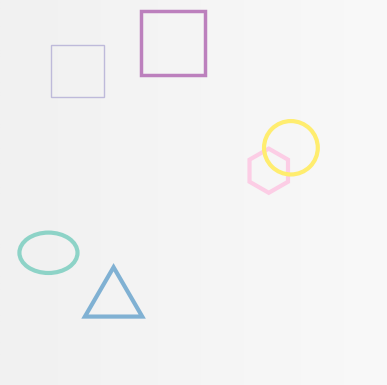[{"shape": "oval", "thickness": 3, "radius": 0.37, "center": [0.125, 0.343]}, {"shape": "square", "thickness": 1, "radius": 0.34, "center": [0.201, 0.816]}, {"shape": "triangle", "thickness": 3, "radius": 0.43, "center": [0.293, 0.22]}, {"shape": "hexagon", "thickness": 3, "radius": 0.29, "center": [0.694, 0.557]}, {"shape": "square", "thickness": 2.5, "radius": 0.41, "center": [0.446, 0.889]}, {"shape": "circle", "thickness": 3, "radius": 0.35, "center": [0.751, 0.616]}]